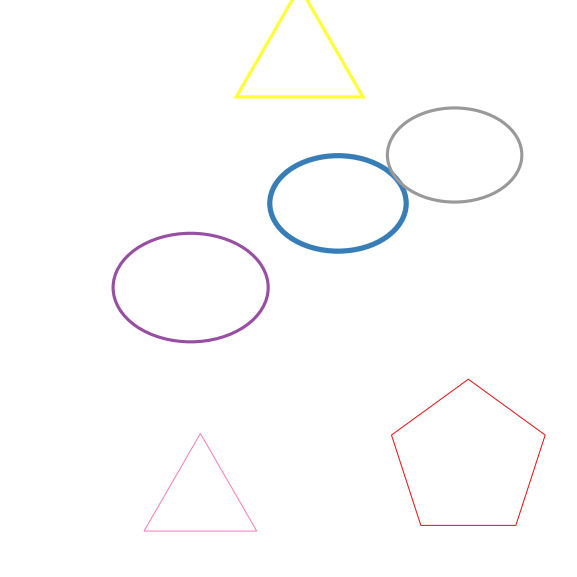[{"shape": "pentagon", "thickness": 0.5, "radius": 0.7, "center": [0.811, 0.203]}, {"shape": "oval", "thickness": 2.5, "radius": 0.59, "center": [0.585, 0.647]}, {"shape": "oval", "thickness": 1.5, "radius": 0.67, "center": [0.33, 0.501]}, {"shape": "triangle", "thickness": 1.5, "radius": 0.63, "center": [0.519, 0.895]}, {"shape": "triangle", "thickness": 0.5, "radius": 0.56, "center": [0.347, 0.136]}, {"shape": "oval", "thickness": 1.5, "radius": 0.58, "center": [0.787, 0.731]}]